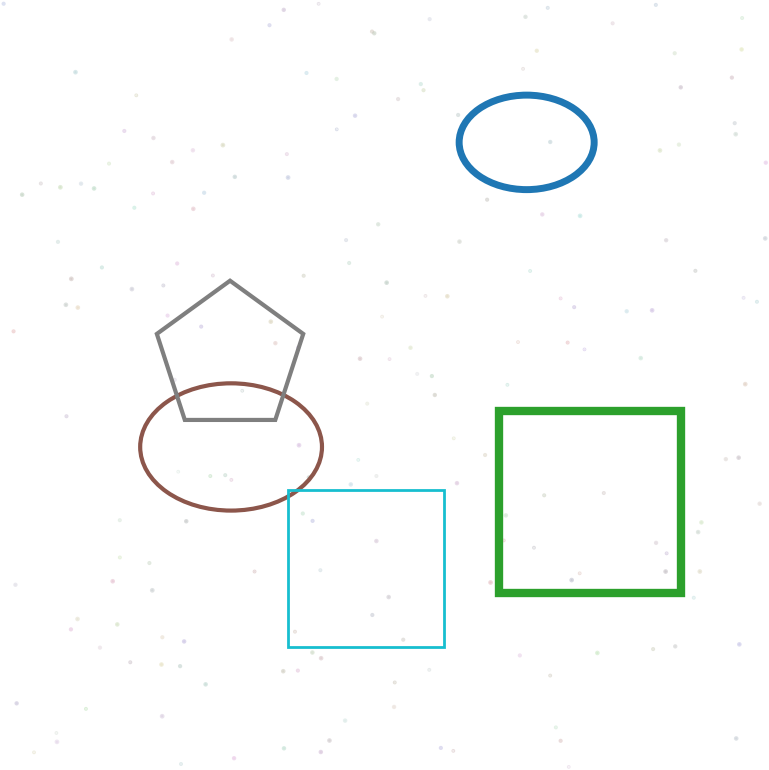[{"shape": "oval", "thickness": 2.5, "radius": 0.44, "center": [0.684, 0.815]}, {"shape": "square", "thickness": 3, "radius": 0.59, "center": [0.766, 0.348]}, {"shape": "oval", "thickness": 1.5, "radius": 0.59, "center": [0.3, 0.42]}, {"shape": "pentagon", "thickness": 1.5, "radius": 0.5, "center": [0.299, 0.535]}, {"shape": "square", "thickness": 1, "radius": 0.51, "center": [0.475, 0.261]}]